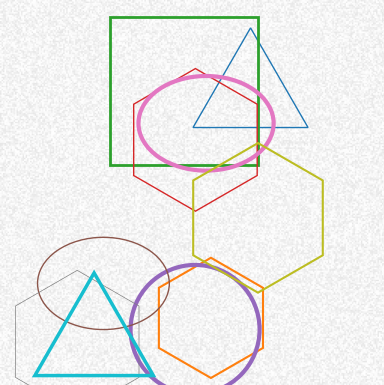[{"shape": "triangle", "thickness": 1, "radius": 0.86, "center": [0.651, 0.755]}, {"shape": "hexagon", "thickness": 1.5, "radius": 0.78, "center": [0.548, 0.174]}, {"shape": "square", "thickness": 2, "radius": 0.96, "center": [0.478, 0.764]}, {"shape": "hexagon", "thickness": 1, "radius": 0.93, "center": [0.508, 0.637]}, {"shape": "circle", "thickness": 3, "radius": 0.84, "center": [0.507, 0.144]}, {"shape": "oval", "thickness": 1, "radius": 0.86, "center": [0.269, 0.264]}, {"shape": "oval", "thickness": 3, "radius": 0.88, "center": [0.535, 0.68]}, {"shape": "hexagon", "thickness": 0.5, "radius": 0.93, "center": [0.201, 0.113]}, {"shape": "hexagon", "thickness": 1.5, "radius": 0.97, "center": [0.67, 0.434]}, {"shape": "triangle", "thickness": 2.5, "radius": 0.89, "center": [0.244, 0.113]}]